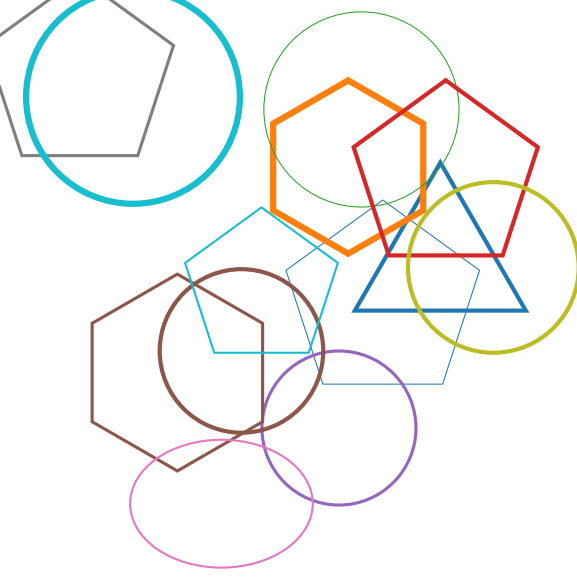[{"shape": "pentagon", "thickness": 0.5, "radius": 0.88, "center": [0.663, 0.477]}, {"shape": "triangle", "thickness": 2, "radius": 0.85, "center": [0.762, 0.547]}, {"shape": "hexagon", "thickness": 3, "radius": 0.75, "center": [0.603, 0.71]}, {"shape": "circle", "thickness": 0.5, "radius": 0.84, "center": [0.626, 0.81]}, {"shape": "pentagon", "thickness": 2, "radius": 0.84, "center": [0.772, 0.692]}, {"shape": "circle", "thickness": 1.5, "radius": 0.67, "center": [0.587, 0.258]}, {"shape": "circle", "thickness": 2, "radius": 0.71, "center": [0.418, 0.391]}, {"shape": "hexagon", "thickness": 1.5, "radius": 0.85, "center": [0.307, 0.354]}, {"shape": "oval", "thickness": 1, "radius": 0.79, "center": [0.383, 0.127]}, {"shape": "pentagon", "thickness": 1.5, "radius": 0.85, "center": [0.138, 0.868]}, {"shape": "circle", "thickness": 2, "radius": 0.74, "center": [0.854, 0.536]}, {"shape": "pentagon", "thickness": 1, "radius": 0.7, "center": [0.453, 0.501]}, {"shape": "circle", "thickness": 3, "radius": 0.93, "center": [0.23, 0.831]}]